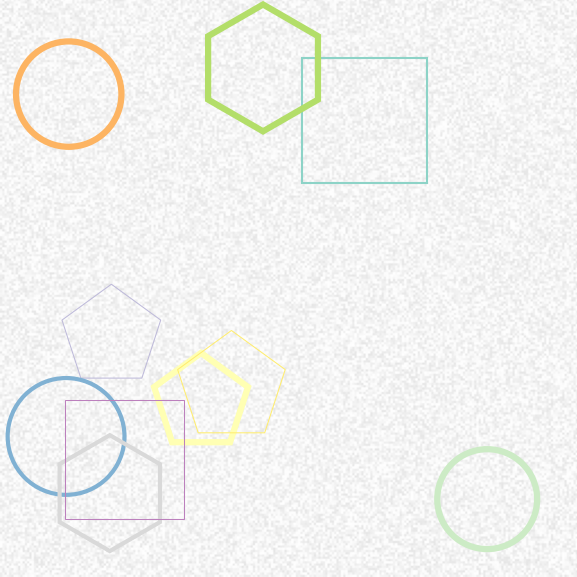[{"shape": "square", "thickness": 1, "radius": 0.54, "center": [0.631, 0.79]}, {"shape": "pentagon", "thickness": 3, "radius": 0.43, "center": [0.348, 0.303]}, {"shape": "pentagon", "thickness": 0.5, "radius": 0.45, "center": [0.193, 0.417]}, {"shape": "circle", "thickness": 2, "radius": 0.51, "center": [0.114, 0.243]}, {"shape": "circle", "thickness": 3, "radius": 0.46, "center": [0.119, 0.836]}, {"shape": "hexagon", "thickness": 3, "radius": 0.55, "center": [0.455, 0.882]}, {"shape": "hexagon", "thickness": 2, "radius": 0.5, "center": [0.19, 0.145]}, {"shape": "square", "thickness": 0.5, "radius": 0.52, "center": [0.215, 0.203]}, {"shape": "circle", "thickness": 3, "radius": 0.43, "center": [0.844, 0.135]}, {"shape": "pentagon", "thickness": 0.5, "radius": 0.49, "center": [0.401, 0.329]}]